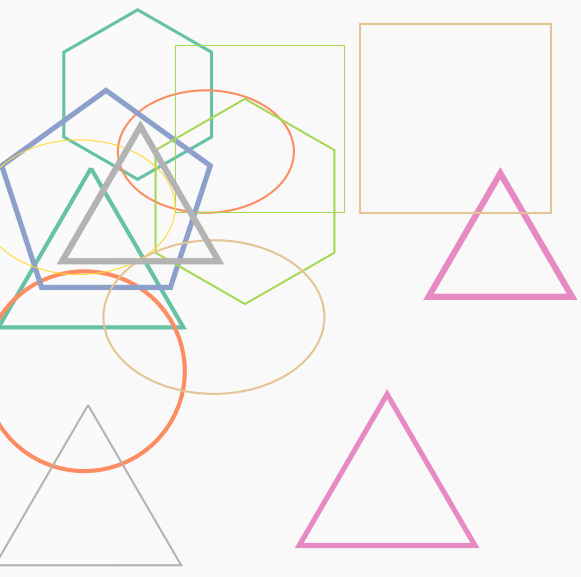[{"shape": "hexagon", "thickness": 1.5, "radius": 0.73, "center": [0.237, 0.835]}, {"shape": "triangle", "thickness": 2, "radius": 0.92, "center": [0.156, 0.524]}, {"shape": "oval", "thickness": 1, "radius": 0.76, "center": [0.354, 0.737]}, {"shape": "circle", "thickness": 2, "radius": 0.86, "center": [0.145, 0.356]}, {"shape": "pentagon", "thickness": 2.5, "radius": 0.94, "center": [0.182, 0.654]}, {"shape": "triangle", "thickness": 2.5, "radius": 0.87, "center": [0.666, 0.142]}, {"shape": "triangle", "thickness": 3, "radius": 0.71, "center": [0.861, 0.556]}, {"shape": "hexagon", "thickness": 1, "radius": 0.89, "center": [0.421, 0.65]}, {"shape": "square", "thickness": 0.5, "radius": 0.73, "center": [0.446, 0.777]}, {"shape": "oval", "thickness": 0.5, "radius": 0.83, "center": [0.135, 0.64]}, {"shape": "oval", "thickness": 1, "radius": 0.95, "center": [0.368, 0.45]}, {"shape": "square", "thickness": 1, "radius": 0.82, "center": [0.783, 0.794]}, {"shape": "triangle", "thickness": 3, "radius": 0.78, "center": [0.242, 0.625]}, {"shape": "triangle", "thickness": 1, "radius": 0.93, "center": [0.152, 0.113]}]